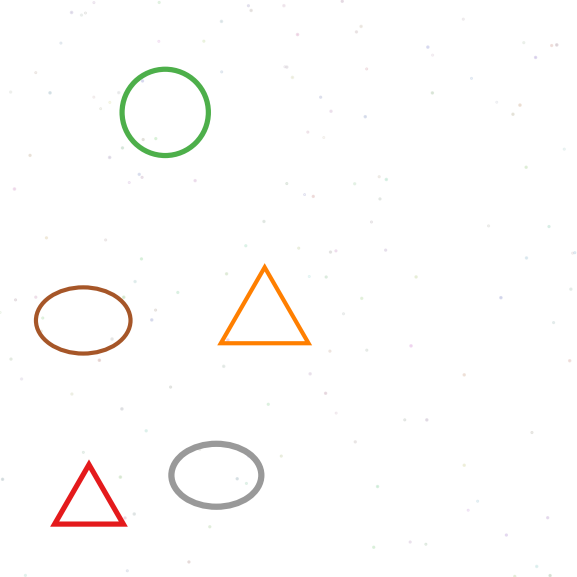[{"shape": "triangle", "thickness": 2.5, "radius": 0.34, "center": [0.154, 0.126]}, {"shape": "circle", "thickness": 2.5, "radius": 0.37, "center": [0.286, 0.805]}, {"shape": "triangle", "thickness": 2, "radius": 0.44, "center": [0.458, 0.449]}, {"shape": "oval", "thickness": 2, "radius": 0.41, "center": [0.144, 0.444]}, {"shape": "oval", "thickness": 3, "radius": 0.39, "center": [0.375, 0.176]}]